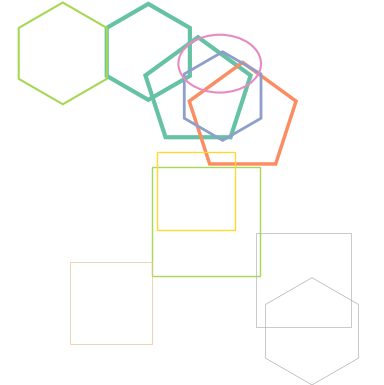[{"shape": "hexagon", "thickness": 3, "radius": 0.62, "center": [0.385, 0.865]}, {"shape": "pentagon", "thickness": 3, "radius": 0.72, "center": [0.514, 0.76]}, {"shape": "pentagon", "thickness": 2.5, "radius": 0.73, "center": [0.63, 0.692]}, {"shape": "hexagon", "thickness": 2, "radius": 0.58, "center": [0.578, 0.75]}, {"shape": "oval", "thickness": 1.5, "radius": 0.54, "center": [0.571, 0.835]}, {"shape": "square", "thickness": 1, "radius": 0.71, "center": [0.535, 0.425]}, {"shape": "hexagon", "thickness": 1.5, "radius": 0.66, "center": [0.163, 0.861]}, {"shape": "square", "thickness": 1, "radius": 0.51, "center": [0.509, 0.504]}, {"shape": "square", "thickness": 0.5, "radius": 0.53, "center": [0.288, 0.213]}, {"shape": "square", "thickness": 0.5, "radius": 0.61, "center": [0.789, 0.273]}, {"shape": "hexagon", "thickness": 0.5, "radius": 0.7, "center": [0.81, 0.139]}]